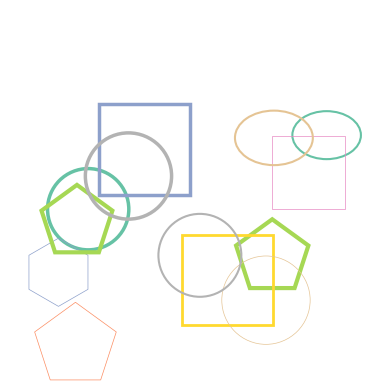[{"shape": "circle", "thickness": 2.5, "radius": 0.53, "center": [0.229, 0.457]}, {"shape": "oval", "thickness": 1.5, "radius": 0.45, "center": [0.848, 0.649]}, {"shape": "pentagon", "thickness": 0.5, "radius": 0.56, "center": [0.196, 0.103]}, {"shape": "square", "thickness": 2.5, "radius": 0.59, "center": [0.376, 0.612]}, {"shape": "hexagon", "thickness": 0.5, "radius": 0.44, "center": [0.152, 0.293]}, {"shape": "square", "thickness": 0.5, "radius": 0.47, "center": [0.801, 0.553]}, {"shape": "pentagon", "thickness": 3, "radius": 0.48, "center": [0.2, 0.423]}, {"shape": "pentagon", "thickness": 3, "radius": 0.49, "center": [0.707, 0.332]}, {"shape": "square", "thickness": 2, "radius": 0.59, "center": [0.592, 0.273]}, {"shape": "circle", "thickness": 0.5, "radius": 0.57, "center": [0.691, 0.22]}, {"shape": "oval", "thickness": 1.5, "radius": 0.51, "center": [0.711, 0.642]}, {"shape": "circle", "thickness": 1.5, "radius": 0.54, "center": [0.519, 0.337]}, {"shape": "circle", "thickness": 2.5, "radius": 0.56, "center": [0.334, 0.543]}]